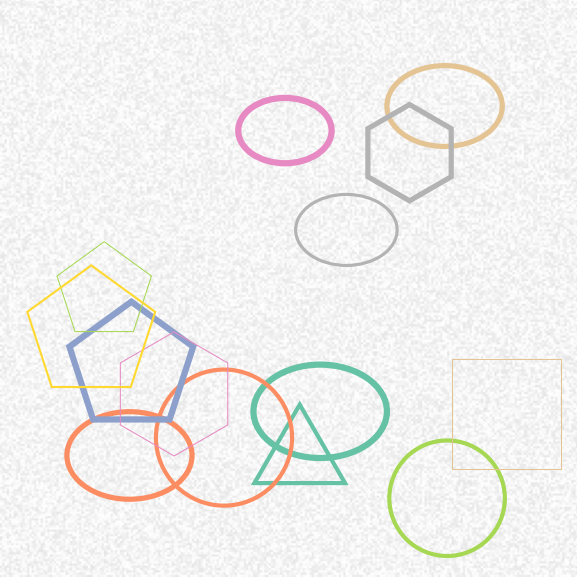[{"shape": "triangle", "thickness": 2, "radius": 0.45, "center": [0.519, 0.208]}, {"shape": "oval", "thickness": 3, "radius": 0.58, "center": [0.554, 0.287]}, {"shape": "circle", "thickness": 2, "radius": 0.59, "center": [0.388, 0.241]}, {"shape": "oval", "thickness": 2.5, "radius": 0.54, "center": [0.224, 0.21]}, {"shape": "pentagon", "thickness": 3, "radius": 0.56, "center": [0.227, 0.364]}, {"shape": "hexagon", "thickness": 0.5, "radius": 0.54, "center": [0.301, 0.317]}, {"shape": "oval", "thickness": 3, "radius": 0.4, "center": [0.493, 0.773]}, {"shape": "pentagon", "thickness": 0.5, "radius": 0.43, "center": [0.18, 0.495]}, {"shape": "circle", "thickness": 2, "radius": 0.5, "center": [0.774, 0.136]}, {"shape": "pentagon", "thickness": 1, "radius": 0.58, "center": [0.158, 0.423]}, {"shape": "square", "thickness": 0.5, "radius": 0.48, "center": [0.877, 0.282]}, {"shape": "oval", "thickness": 2.5, "radius": 0.5, "center": [0.77, 0.816]}, {"shape": "hexagon", "thickness": 2.5, "radius": 0.42, "center": [0.709, 0.735]}, {"shape": "oval", "thickness": 1.5, "radius": 0.44, "center": [0.6, 0.601]}]